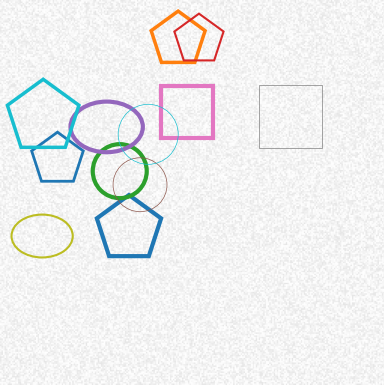[{"shape": "pentagon", "thickness": 3, "radius": 0.44, "center": [0.335, 0.406]}, {"shape": "pentagon", "thickness": 2, "radius": 0.35, "center": [0.149, 0.586]}, {"shape": "pentagon", "thickness": 2.5, "radius": 0.37, "center": [0.463, 0.897]}, {"shape": "circle", "thickness": 3, "radius": 0.35, "center": [0.311, 0.555]}, {"shape": "pentagon", "thickness": 1.5, "radius": 0.34, "center": [0.517, 0.897]}, {"shape": "oval", "thickness": 3, "radius": 0.47, "center": [0.277, 0.67]}, {"shape": "circle", "thickness": 0.5, "radius": 0.35, "center": [0.364, 0.52]}, {"shape": "square", "thickness": 3, "radius": 0.34, "center": [0.486, 0.709]}, {"shape": "square", "thickness": 0.5, "radius": 0.41, "center": [0.754, 0.697]}, {"shape": "oval", "thickness": 1.5, "radius": 0.4, "center": [0.109, 0.387]}, {"shape": "circle", "thickness": 0.5, "radius": 0.39, "center": [0.385, 0.651]}, {"shape": "pentagon", "thickness": 2.5, "radius": 0.49, "center": [0.112, 0.696]}]